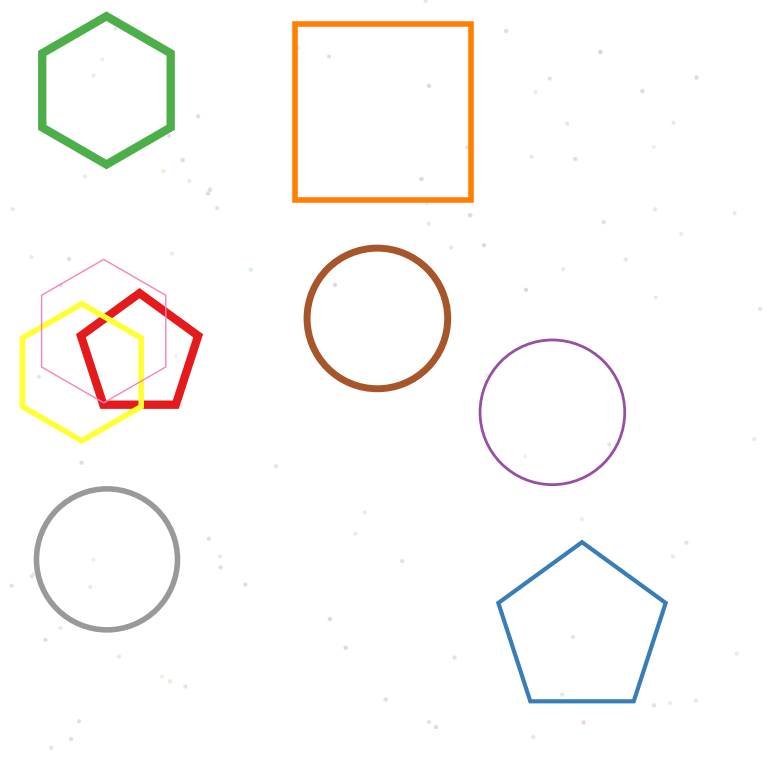[{"shape": "pentagon", "thickness": 3, "radius": 0.4, "center": [0.181, 0.539]}, {"shape": "pentagon", "thickness": 1.5, "radius": 0.57, "center": [0.756, 0.182]}, {"shape": "hexagon", "thickness": 3, "radius": 0.48, "center": [0.138, 0.883]}, {"shape": "circle", "thickness": 1, "radius": 0.47, "center": [0.717, 0.465]}, {"shape": "square", "thickness": 2, "radius": 0.57, "center": [0.497, 0.855]}, {"shape": "hexagon", "thickness": 2, "radius": 0.45, "center": [0.106, 0.516]}, {"shape": "circle", "thickness": 2.5, "radius": 0.46, "center": [0.49, 0.586]}, {"shape": "hexagon", "thickness": 0.5, "radius": 0.47, "center": [0.135, 0.57]}, {"shape": "circle", "thickness": 2, "radius": 0.46, "center": [0.139, 0.274]}]